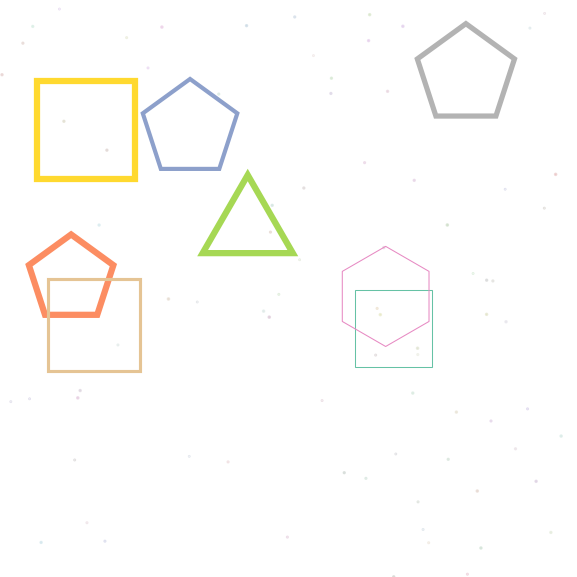[{"shape": "square", "thickness": 0.5, "radius": 0.33, "center": [0.682, 0.43]}, {"shape": "pentagon", "thickness": 3, "radius": 0.38, "center": [0.123, 0.516]}, {"shape": "pentagon", "thickness": 2, "radius": 0.43, "center": [0.329, 0.776]}, {"shape": "hexagon", "thickness": 0.5, "radius": 0.43, "center": [0.668, 0.486]}, {"shape": "triangle", "thickness": 3, "radius": 0.45, "center": [0.429, 0.606]}, {"shape": "square", "thickness": 3, "radius": 0.42, "center": [0.149, 0.773]}, {"shape": "square", "thickness": 1.5, "radius": 0.4, "center": [0.163, 0.436]}, {"shape": "pentagon", "thickness": 2.5, "radius": 0.44, "center": [0.807, 0.87]}]